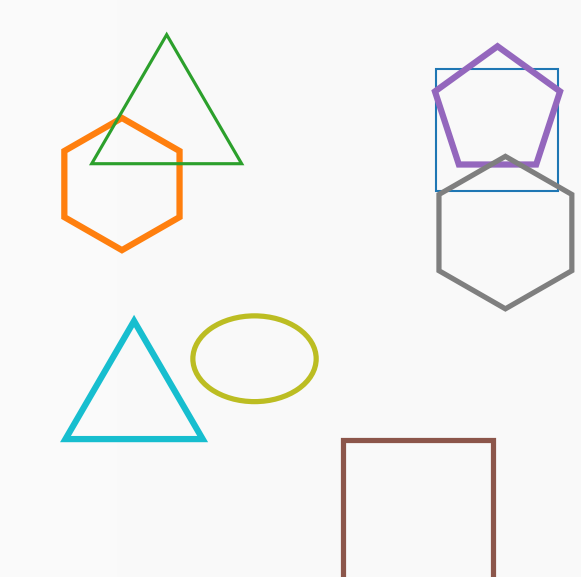[{"shape": "square", "thickness": 1, "radius": 0.53, "center": [0.855, 0.774]}, {"shape": "hexagon", "thickness": 3, "radius": 0.57, "center": [0.21, 0.68]}, {"shape": "triangle", "thickness": 1.5, "radius": 0.74, "center": [0.287, 0.79]}, {"shape": "pentagon", "thickness": 3, "radius": 0.57, "center": [0.856, 0.806]}, {"shape": "square", "thickness": 2.5, "radius": 0.65, "center": [0.719, 0.108]}, {"shape": "hexagon", "thickness": 2.5, "radius": 0.66, "center": [0.87, 0.596]}, {"shape": "oval", "thickness": 2.5, "radius": 0.53, "center": [0.438, 0.378]}, {"shape": "triangle", "thickness": 3, "radius": 0.68, "center": [0.231, 0.307]}]